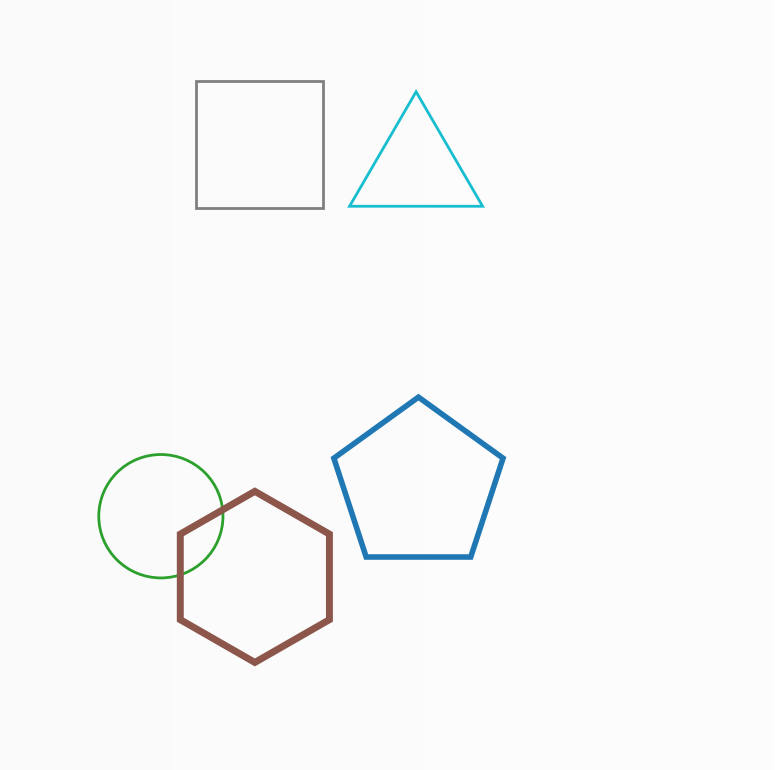[{"shape": "pentagon", "thickness": 2, "radius": 0.57, "center": [0.54, 0.369]}, {"shape": "circle", "thickness": 1, "radius": 0.4, "center": [0.208, 0.33]}, {"shape": "hexagon", "thickness": 2.5, "radius": 0.56, "center": [0.329, 0.251]}, {"shape": "square", "thickness": 1, "radius": 0.41, "center": [0.335, 0.812]}, {"shape": "triangle", "thickness": 1, "radius": 0.5, "center": [0.537, 0.782]}]